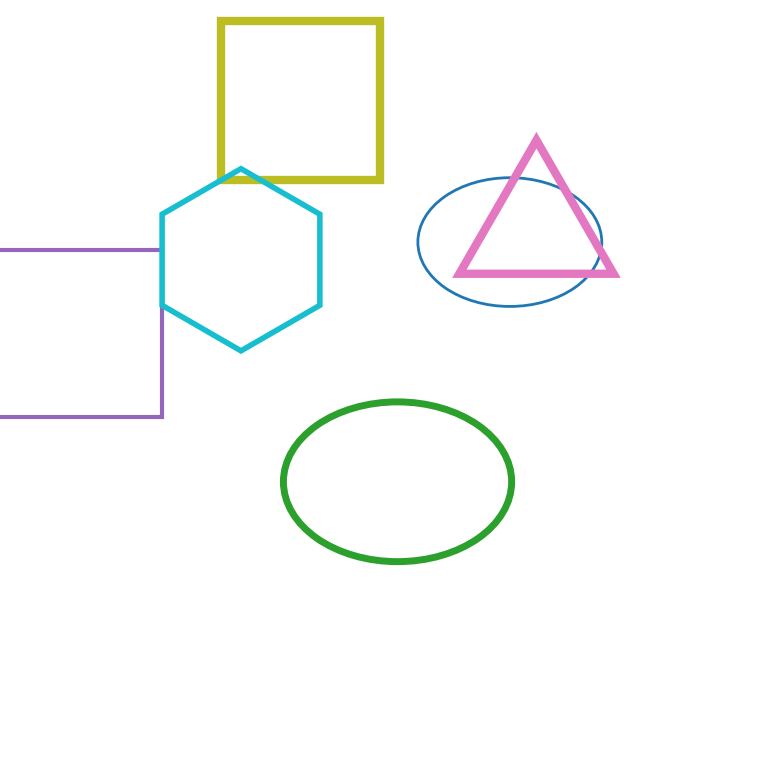[{"shape": "oval", "thickness": 1, "radius": 0.6, "center": [0.662, 0.686]}, {"shape": "oval", "thickness": 2.5, "radius": 0.74, "center": [0.516, 0.374]}, {"shape": "square", "thickness": 1.5, "radius": 0.54, "center": [0.102, 0.567]}, {"shape": "triangle", "thickness": 3, "radius": 0.58, "center": [0.697, 0.702]}, {"shape": "square", "thickness": 3, "radius": 0.52, "center": [0.39, 0.87]}, {"shape": "hexagon", "thickness": 2, "radius": 0.59, "center": [0.313, 0.663]}]